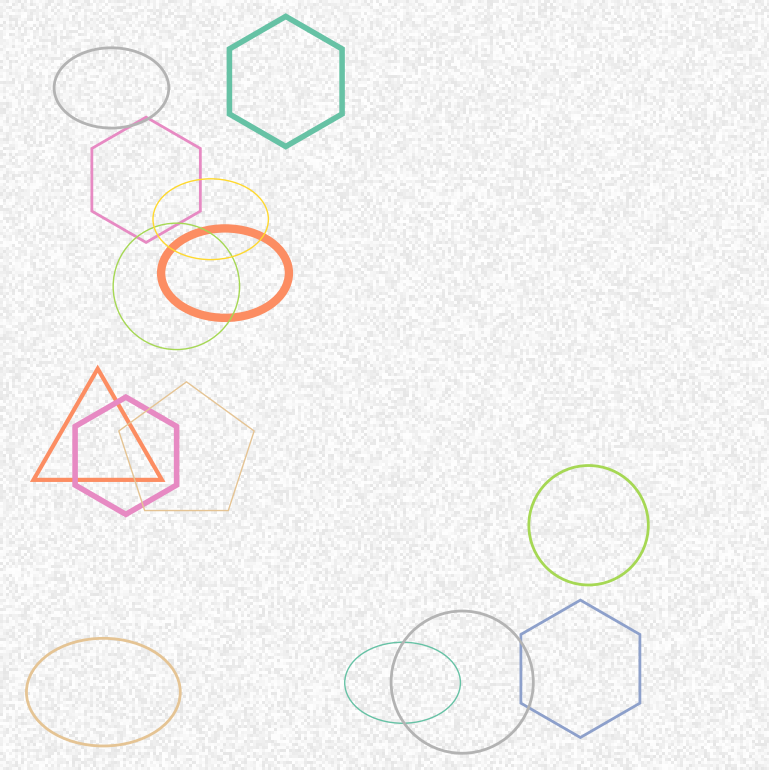[{"shape": "oval", "thickness": 0.5, "radius": 0.38, "center": [0.523, 0.113]}, {"shape": "hexagon", "thickness": 2, "radius": 0.42, "center": [0.371, 0.894]}, {"shape": "triangle", "thickness": 1.5, "radius": 0.48, "center": [0.127, 0.425]}, {"shape": "oval", "thickness": 3, "radius": 0.41, "center": [0.292, 0.645]}, {"shape": "hexagon", "thickness": 1, "radius": 0.45, "center": [0.754, 0.131]}, {"shape": "hexagon", "thickness": 1, "radius": 0.41, "center": [0.19, 0.766]}, {"shape": "hexagon", "thickness": 2, "radius": 0.38, "center": [0.163, 0.408]}, {"shape": "circle", "thickness": 1, "radius": 0.39, "center": [0.764, 0.318]}, {"shape": "circle", "thickness": 0.5, "radius": 0.41, "center": [0.229, 0.628]}, {"shape": "oval", "thickness": 0.5, "radius": 0.37, "center": [0.274, 0.715]}, {"shape": "pentagon", "thickness": 0.5, "radius": 0.46, "center": [0.242, 0.412]}, {"shape": "oval", "thickness": 1, "radius": 0.5, "center": [0.134, 0.101]}, {"shape": "oval", "thickness": 1, "radius": 0.37, "center": [0.145, 0.886]}, {"shape": "circle", "thickness": 1, "radius": 0.46, "center": [0.6, 0.114]}]